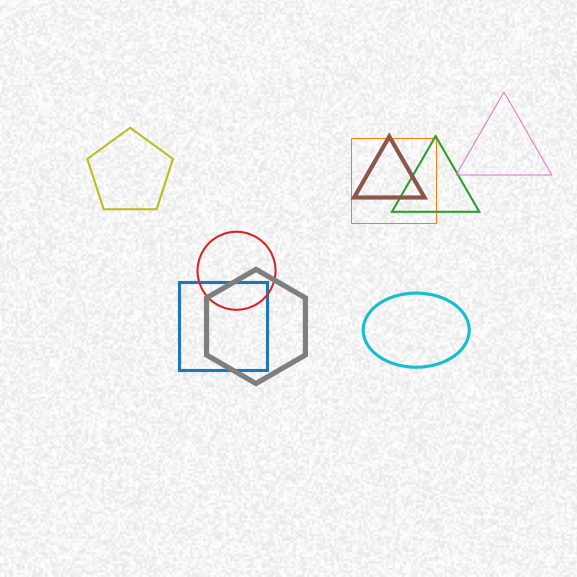[{"shape": "square", "thickness": 1.5, "radius": 0.38, "center": [0.386, 0.435]}, {"shape": "square", "thickness": 0.5, "radius": 0.37, "center": [0.682, 0.687]}, {"shape": "triangle", "thickness": 1, "radius": 0.44, "center": [0.754, 0.676]}, {"shape": "circle", "thickness": 1, "radius": 0.34, "center": [0.41, 0.53]}, {"shape": "triangle", "thickness": 2, "radius": 0.35, "center": [0.674, 0.692]}, {"shape": "triangle", "thickness": 0.5, "radius": 0.48, "center": [0.873, 0.744]}, {"shape": "hexagon", "thickness": 2.5, "radius": 0.49, "center": [0.443, 0.434]}, {"shape": "pentagon", "thickness": 1, "radius": 0.39, "center": [0.225, 0.7]}, {"shape": "oval", "thickness": 1.5, "radius": 0.46, "center": [0.721, 0.427]}]